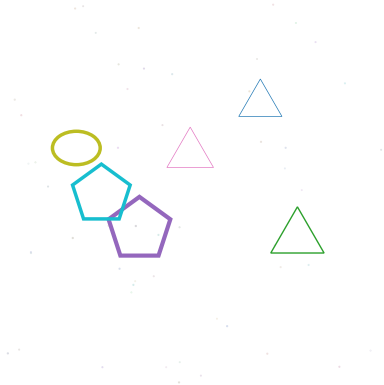[{"shape": "triangle", "thickness": 0.5, "radius": 0.32, "center": [0.676, 0.73]}, {"shape": "triangle", "thickness": 1, "radius": 0.4, "center": [0.773, 0.383]}, {"shape": "pentagon", "thickness": 3, "radius": 0.42, "center": [0.362, 0.404]}, {"shape": "triangle", "thickness": 0.5, "radius": 0.35, "center": [0.494, 0.6]}, {"shape": "oval", "thickness": 2.5, "radius": 0.31, "center": [0.198, 0.616]}, {"shape": "pentagon", "thickness": 2.5, "radius": 0.39, "center": [0.263, 0.495]}]